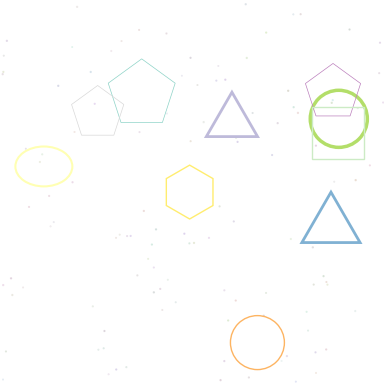[{"shape": "pentagon", "thickness": 0.5, "radius": 0.46, "center": [0.368, 0.756]}, {"shape": "oval", "thickness": 1.5, "radius": 0.37, "center": [0.114, 0.568]}, {"shape": "triangle", "thickness": 2, "radius": 0.38, "center": [0.602, 0.684]}, {"shape": "triangle", "thickness": 2, "radius": 0.44, "center": [0.86, 0.414]}, {"shape": "circle", "thickness": 1, "radius": 0.35, "center": [0.669, 0.11]}, {"shape": "circle", "thickness": 2.5, "radius": 0.37, "center": [0.88, 0.691]}, {"shape": "pentagon", "thickness": 0.5, "radius": 0.36, "center": [0.254, 0.707]}, {"shape": "pentagon", "thickness": 0.5, "radius": 0.38, "center": [0.865, 0.76]}, {"shape": "square", "thickness": 1, "radius": 0.34, "center": [0.877, 0.654]}, {"shape": "hexagon", "thickness": 1, "radius": 0.35, "center": [0.493, 0.501]}]